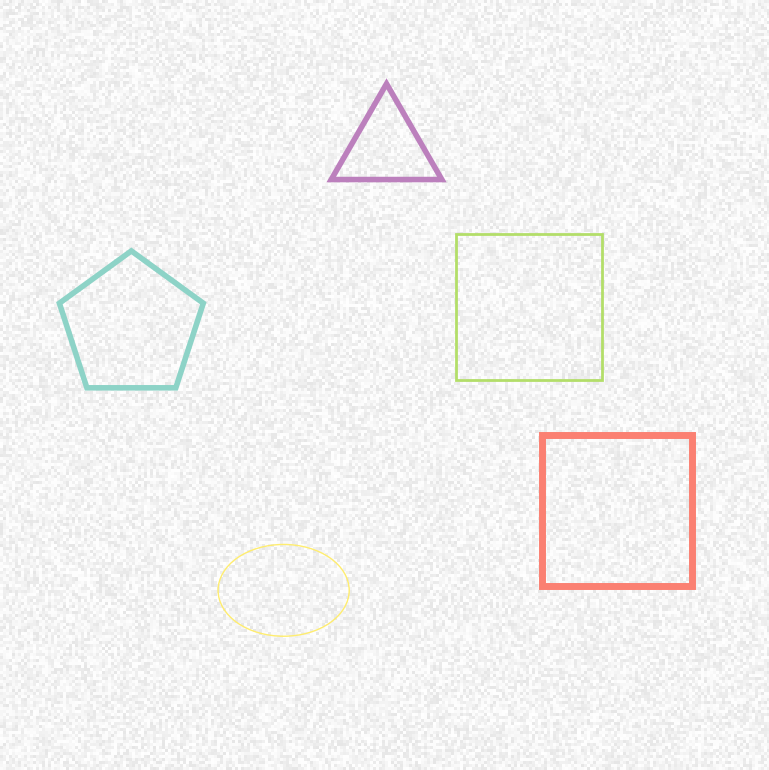[{"shape": "pentagon", "thickness": 2, "radius": 0.49, "center": [0.171, 0.576]}, {"shape": "square", "thickness": 2.5, "radius": 0.49, "center": [0.802, 0.337]}, {"shape": "square", "thickness": 1, "radius": 0.47, "center": [0.687, 0.601]}, {"shape": "triangle", "thickness": 2, "radius": 0.41, "center": [0.502, 0.808]}, {"shape": "oval", "thickness": 0.5, "radius": 0.43, "center": [0.368, 0.233]}]